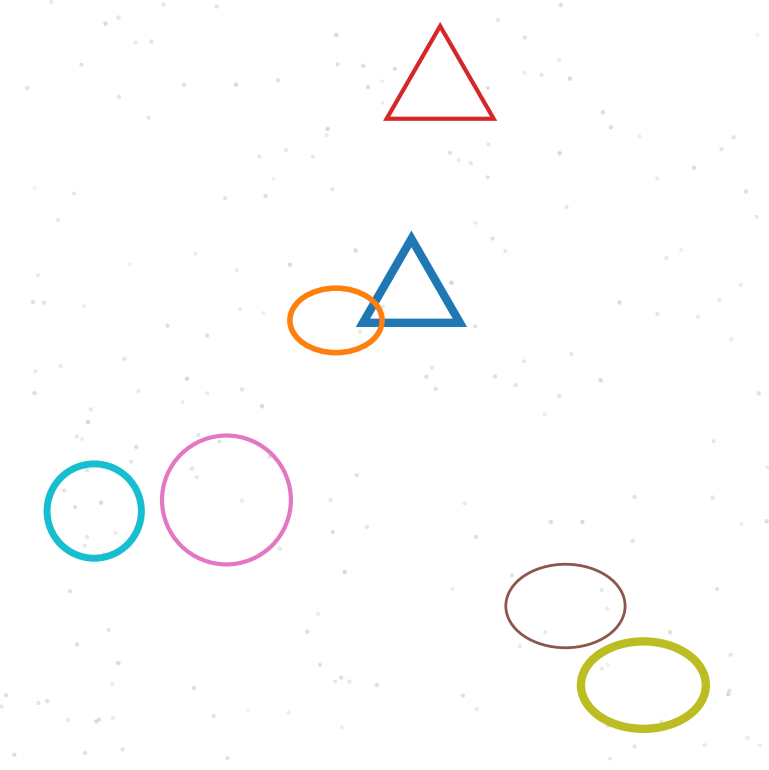[{"shape": "triangle", "thickness": 3, "radius": 0.36, "center": [0.534, 0.617]}, {"shape": "oval", "thickness": 2, "radius": 0.3, "center": [0.436, 0.584]}, {"shape": "triangle", "thickness": 1.5, "radius": 0.4, "center": [0.572, 0.886]}, {"shape": "oval", "thickness": 1, "radius": 0.39, "center": [0.734, 0.213]}, {"shape": "circle", "thickness": 1.5, "radius": 0.42, "center": [0.294, 0.351]}, {"shape": "oval", "thickness": 3, "radius": 0.41, "center": [0.836, 0.11]}, {"shape": "circle", "thickness": 2.5, "radius": 0.31, "center": [0.122, 0.336]}]